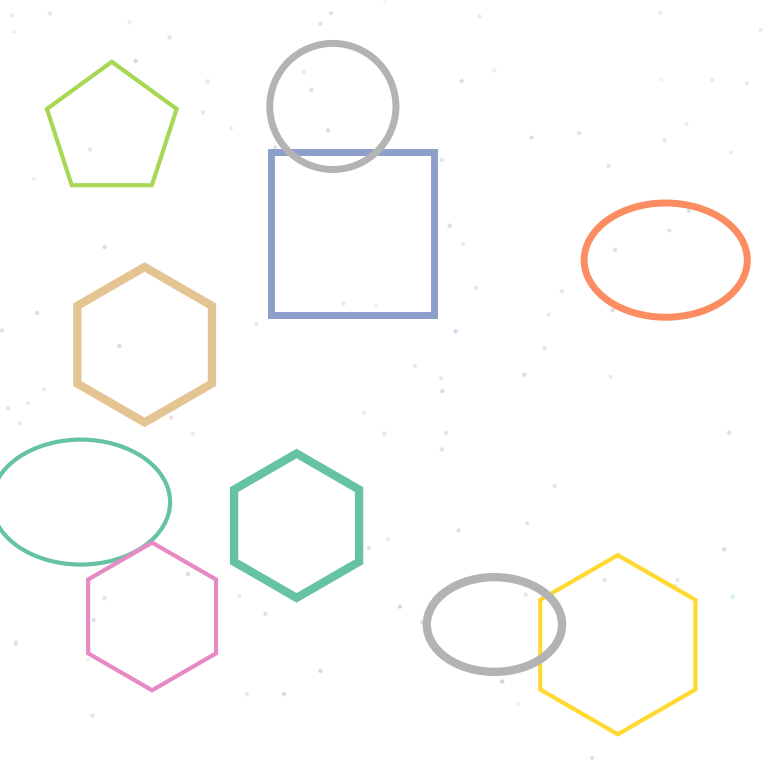[{"shape": "hexagon", "thickness": 3, "radius": 0.47, "center": [0.385, 0.317]}, {"shape": "oval", "thickness": 1.5, "radius": 0.58, "center": [0.105, 0.348]}, {"shape": "oval", "thickness": 2.5, "radius": 0.53, "center": [0.865, 0.662]}, {"shape": "square", "thickness": 2.5, "radius": 0.53, "center": [0.458, 0.697]}, {"shape": "hexagon", "thickness": 1.5, "radius": 0.48, "center": [0.198, 0.199]}, {"shape": "pentagon", "thickness": 1.5, "radius": 0.44, "center": [0.145, 0.831]}, {"shape": "hexagon", "thickness": 1.5, "radius": 0.58, "center": [0.802, 0.163]}, {"shape": "hexagon", "thickness": 3, "radius": 0.5, "center": [0.188, 0.552]}, {"shape": "oval", "thickness": 3, "radius": 0.44, "center": [0.642, 0.189]}, {"shape": "circle", "thickness": 2.5, "radius": 0.41, "center": [0.432, 0.862]}]